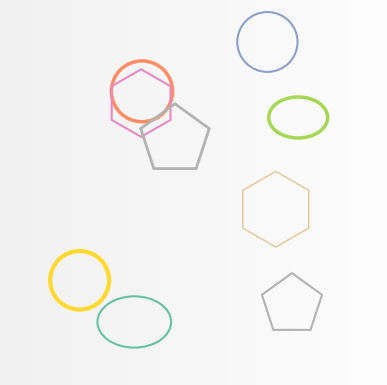[{"shape": "oval", "thickness": 1.5, "radius": 0.48, "center": [0.347, 0.164]}, {"shape": "circle", "thickness": 2.5, "radius": 0.39, "center": [0.366, 0.763]}, {"shape": "circle", "thickness": 1.5, "radius": 0.39, "center": [0.69, 0.891]}, {"shape": "hexagon", "thickness": 1.5, "radius": 0.44, "center": [0.364, 0.732]}, {"shape": "oval", "thickness": 2.5, "radius": 0.38, "center": [0.769, 0.695]}, {"shape": "circle", "thickness": 3, "radius": 0.38, "center": [0.205, 0.272]}, {"shape": "hexagon", "thickness": 1, "radius": 0.49, "center": [0.712, 0.457]}, {"shape": "pentagon", "thickness": 1.5, "radius": 0.41, "center": [0.753, 0.209]}, {"shape": "pentagon", "thickness": 2, "radius": 0.46, "center": [0.452, 0.637]}]